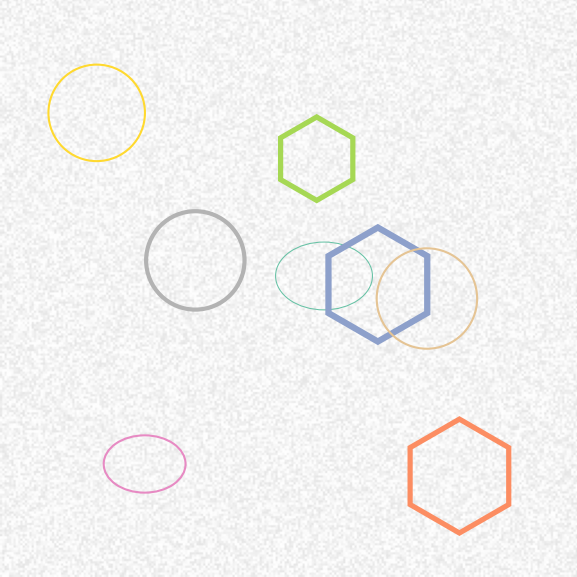[{"shape": "oval", "thickness": 0.5, "radius": 0.42, "center": [0.561, 0.521]}, {"shape": "hexagon", "thickness": 2.5, "radius": 0.49, "center": [0.796, 0.175]}, {"shape": "hexagon", "thickness": 3, "radius": 0.49, "center": [0.654, 0.506]}, {"shape": "oval", "thickness": 1, "radius": 0.35, "center": [0.25, 0.196]}, {"shape": "hexagon", "thickness": 2.5, "radius": 0.36, "center": [0.548, 0.724]}, {"shape": "circle", "thickness": 1, "radius": 0.42, "center": [0.167, 0.804]}, {"shape": "circle", "thickness": 1, "radius": 0.43, "center": [0.739, 0.482]}, {"shape": "circle", "thickness": 2, "radius": 0.43, "center": [0.338, 0.548]}]